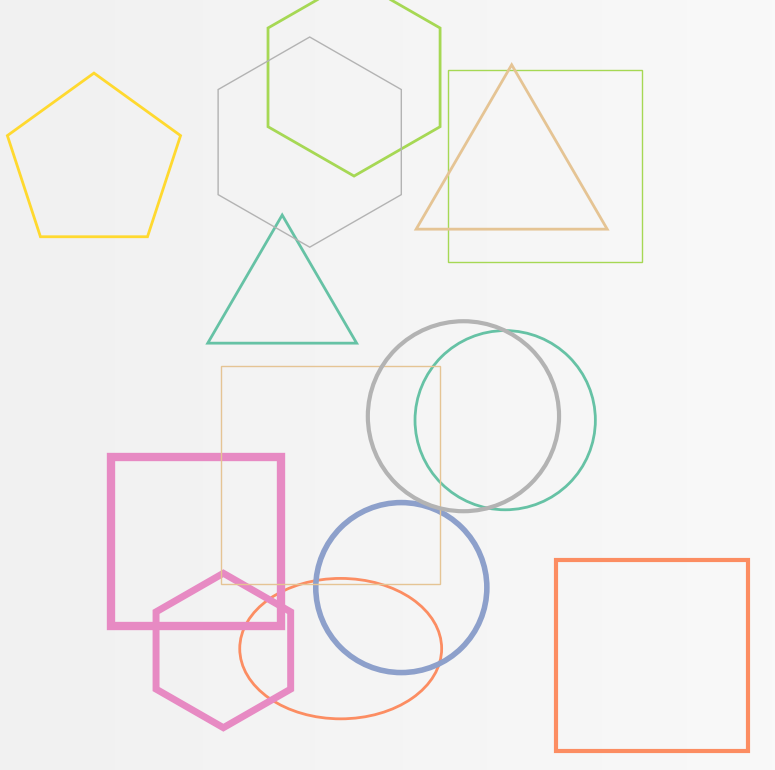[{"shape": "triangle", "thickness": 1, "radius": 0.55, "center": [0.364, 0.61]}, {"shape": "circle", "thickness": 1, "radius": 0.58, "center": [0.652, 0.454]}, {"shape": "oval", "thickness": 1, "radius": 0.65, "center": [0.44, 0.158]}, {"shape": "square", "thickness": 1.5, "radius": 0.62, "center": [0.841, 0.149]}, {"shape": "circle", "thickness": 2, "radius": 0.55, "center": [0.518, 0.237]}, {"shape": "square", "thickness": 3, "radius": 0.55, "center": [0.253, 0.297]}, {"shape": "hexagon", "thickness": 2.5, "radius": 0.5, "center": [0.288, 0.155]}, {"shape": "square", "thickness": 0.5, "radius": 0.62, "center": [0.703, 0.784]}, {"shape": "hexagon", "thickness": 1, "radius": 0.64, "center": [0.457, 0.9]}, {"shape": "pentagon", "thickness": 1, "radius": 0.59, "center": [0.121, 0.788]}, {"shape": "square", "thickness": 0.5, "radius": 0.71, "center": [0.427, 0.383]}, {"shape": "triangle", "thickness": 1, "radius": 0.71, "center": [0.66, 0.774]}, {"shape": "hexagon", "thickness": 0.5, "radius": 0.68, "center": [0.4, 0.815]}, {"shape": "circle", "thickness": 1.5, "radius": 0.62, "center": [0.598, 0.459]}]